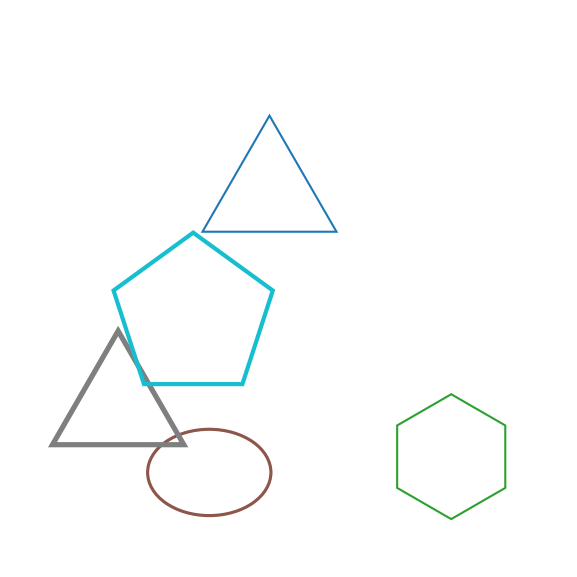[{"shape": "triangle", "thickness": 1, "radius": 0.67, "center": [0.467, 0.665]}, {"shape": "hexagon", "thickness": 1, "radius": 0.54, "center": [0.781, 0.208]}, {"shape": "oval", "thickness": 1.5, "radius": 0.53, "center": [0.362, 0.181]}, {"shape": "triangle", "thickness": 2.5, "radius": 0.66, "center": [0.205, 0.295]}, {"shape": "pentagon", "thickness": 2, "radius": 0.72, "center": [0.335, 0.451]}]